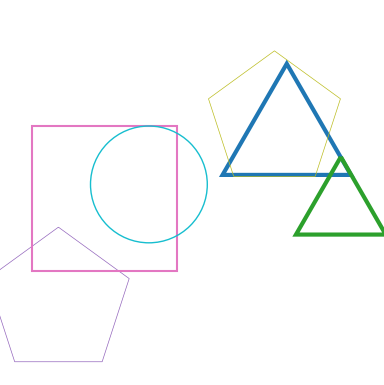[{"shape": "triangle", "thickness": 3, "radius": 0.96, "center": [0.745, 0.642]}, {"shape": "triangle", "thickness": 3, "radius": 0.67, "center": [0.885, 0.458]}, {"shape": "pentagon", "thickness": 0.5, "radius": 0.97, "center": [0.152, 0.217]}, {"shape": "square", "thickness": 1.5, "radius": 0.94, "center": [0.271, 0.484]}, {"shape": "pentagon", "thickness": 0.5, "radius": 0.9, "center": [0.713, 0.688]}, {"shape": "circle", "thickness": 1, "radius": 0.76, "center": [0.387, 0.521]}]